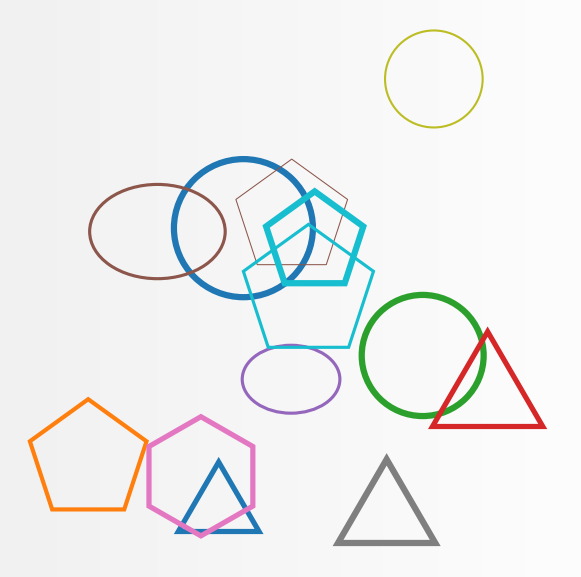[{"shape": "triangle", "thickness": 2.5, "radius": 0.4, "center": [0.376, 0.119]}, {"shape": "circle", "thickness": 3, "radius": 0.6, "center": [0.419, 0.604]}, {"shape": "pentagon", "thickness": 2, "radius": 0.53, "center": [0.152, 0.202]}, {"shape": "circle", "thickness": 3, "radius": 0.52, "center": [0.727, 0.384]}, {"shape": "triangle", "thickness": 2.5, "radius": 0.55, "center": [0.839, 0.315]}, {"shape": "oval", "thickness": 1.5, "radius": 0.42, "center": [0.501, 0.342]}, {"shape": "pentagon", "thickness": 0.5, "radius": 0.51, "center": [0.502, 0.623]}, {"shape": "oval", "thickness": 1.5, "radius": 0.58, "center": [0.271, 0.598]}, {"shape": "hexagon", "thickness": 2.5, "radius": 0.52, "center": [0.346, 0.174]}, {"shape": "triangle", "thickness": 3, "radius": 0.48, "center": [0.665, 0.107]}, {"shape": "circle", "thickness": 1, "radius": 0.42, "center": [0.746, 0.862]}, {"shape": "pentagon", "thickness": 3, "radius": 0.44, "center": [0.541, 0.58]}, {"shape": "pentagon", "thickness": 1.5, "radius": 0.59, "center": [0.531, 0.493]}]